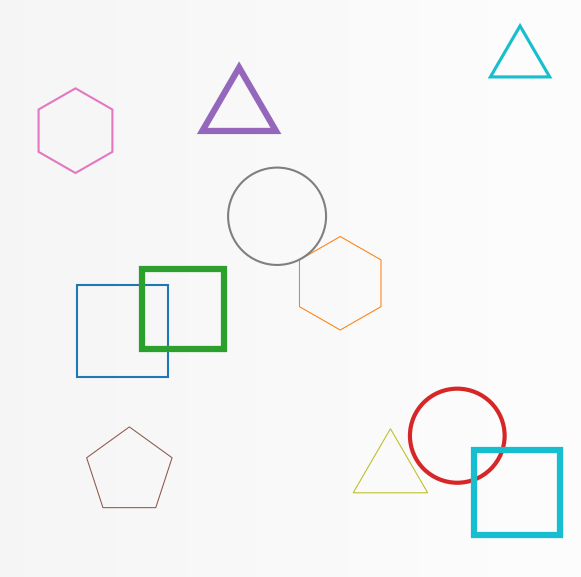[{"shape": "square", "thickness": 1, "radius": 0.4, "center": [0.211, 0.426]}, {"shape": "hexagon", "thickness": 0.5, "radius": 0.4, "center": [0.585, 0.509]}, {"shape": "square", "thickness": 3, "radius": 0.35, "center": [0.315, 0.464]}, {"shape": "circle", "thickness": 2, "radius": 0.41, "center": [0.787, 0.245]}, {"shape": "triangle", "thickness": 3, "radius": 0.37, "center": [0.411, 0.809]}, {"shape": "pentagon", "thickness": 0.5, "radius": 0.39, "center": [0.223, 0.183]}, {"shape": "hexagon", "thickness": 1, "radius": 0.37, "center": [0.13, 0.773]}, {"shape": "circle", "thickness": 1, "radius": 0.42, "center": [0.477, 0.625]}, {"shape": "triangle", "thickness": 0.5, "radius": 0.37, "center": [0.672, 0.183]}, {"shape": "triangle", "thickness": 1.5, "radius": 0.29, "center": [0.895, 0.895]}, {"shape": "square", "thickness": 3, "radius": 0.37, "center": [0.889, 0.146]}]